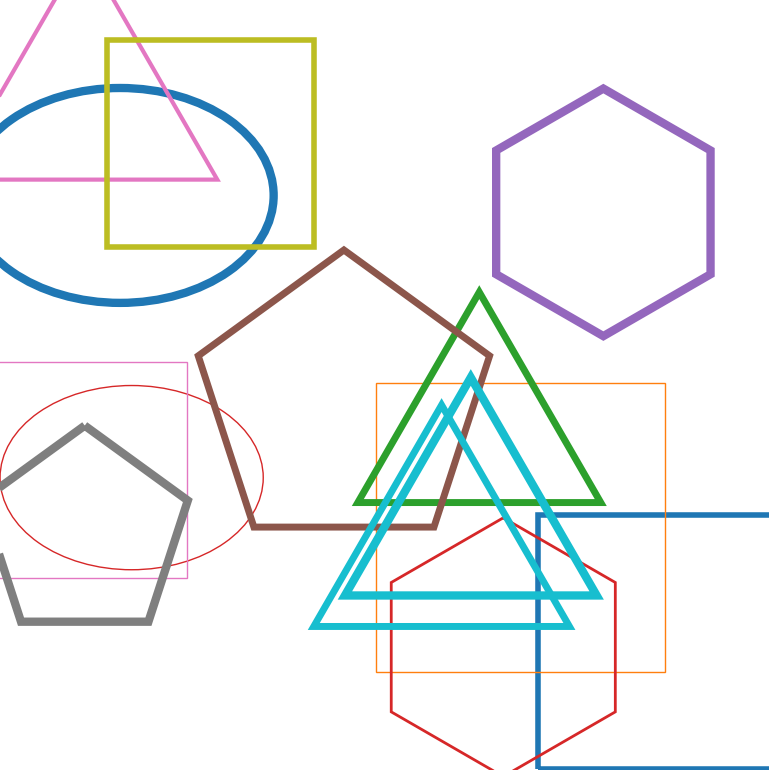[{"shape": "square", "thickness": 2, "radius": 0.82, "center": [0.864, 0.166]}, {"shape": "oval", "thickness": 3, "radius": 1.0, "center": [0.156, 0.746]}, {"shape": "square", "thickness": 0.5, "radius": 0.94, "center": [0.676, 0.315]}, {"shape": "triangle", "thickness": 2.5, "radius": 0.91, "center": [0.622, 0.438]}, {"shape": "oval", "thickness": 0.5, "radius": 0.85, "center": [0.171, 0.38]}, {"shape": "hexagon", "thickness": 1, "radius": 0.84, "center": [0.654, 0.16]}, {"shape": "hexagon", "thickness": 3, "radius": 0.8, "center": [0.784, 0.724]}, {"shape": "pentagon", "thickness": 2.5, "radius": 0.99, "center": [0.447, 0.476]}, {"shape": "square", "thickness": 0.5, "radius": 0.7, "center": [0.103, 0.39]}, {"shape": "triangle", "thickness": 1.5, "radius": 1.0, "center": [0.109, 0.867]}, {"shape": "pentagon", "thickness": 3, "radius": 0.7, "center": [0.11, 0.306]}, {"shape": "square", "thickness": 2, "radius": 0.67, "center": [0.273, 0.813]}, {"shape": "triangle", "thickness": 3, "radius": 0.94, "center": [0.611, 0.321]}, {"shape": "triangle", "thickness": 2.5, "radius": 0.96, "center": [0.574, 0.282]}]